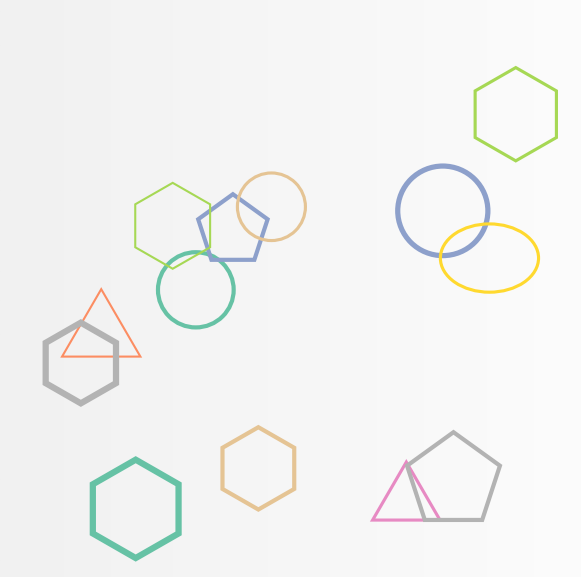[{"shape": "circle", "thickness": 2, "radius": 0.33, "center": [0.337, 0.497]}, {"shape": "hexagon", "thickness": 3, "radius": 0.43, "center": [0.233, 0.118]}, {"shape": "triangle", "thickness": 1, "radius": 0.39, "center": [0.174, 0.421]}, {"shape": "circle", "thickness": 2.5, "radius": 0.39, "center": [0.762, 0.634]}, {"shape": "pentagon", "thickness": 2, "radius": 0.31, "center": [0.401, 0.6]}, {"shape": "triangle", "thickness": 1.5, "radius": 0.33, "center": [0.699, 0.132]}, {"shape": "hexagon", "thickness": 1, "radius": 0.37, "center": [0.297, 0.608]}, {"shape": "hexagon", "thickness": 1.5, "radius": 0.4, "center": [0.887, 0.801]}, {"shape": "oval", "thickness": 1.5, "radius": 0.42, "center": [0.842, 0.552]}, {"shape": "hexagon", "thickness": 2, "radius": 0.36, "center": [0.444, 0.188]}, {"shape": "circle", "thickness": 1.5, "radius": 0.29, "center": [0.467, 0.641]}, {"shape": "pentagon", "thickness": 2, "radius": 0.42, "center": [0.78, 0.167]}, {"shape": "hexagon", "thickness": 3, "radius": 0.35, "center": [0.139, 0.371]}]